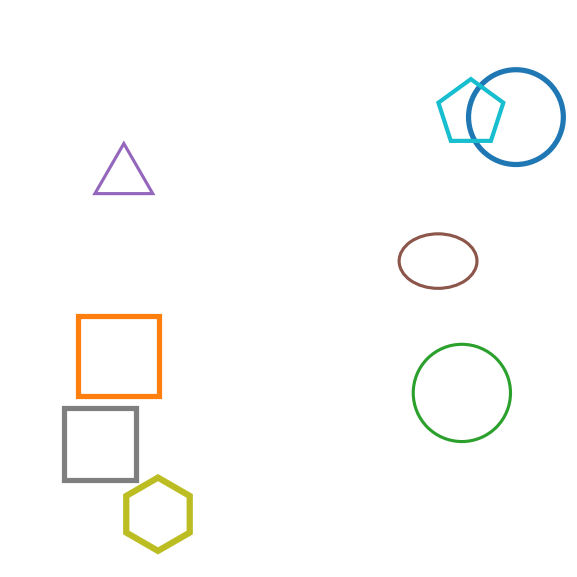[{"shape": "circle", "thickness": 2.5, "radius": 0.41, "center": [0.893, 0.796]}, {"shape": "square", "thickness": 2.5, "radius": 0.35, "center": [0.205, 0.382]}, {"shape": "circle", "thickness": 1.5, "radius": 0.42, "center": [0.8, 0.319]}, {"shape": "triangle", "thickness": 1.5, "radius": 0.29, "center": [0.214, 0.693]}, {"shape": "oval", "thickness": 1.5, "radius": 0.34, "center": [0.759, 0.547]}, {"shape": "square", "thickness": 2.5, "radius": 0.31, "center": [0.174, 0.23]}, {"shape": "hexagon", "thickness": 3, "radius": 0.32, "center": [0.274, 0.109]}, {"shape": "pentagon", "thickness": 2, "radius": 0.3, "center": [0.815, 0.803]}]